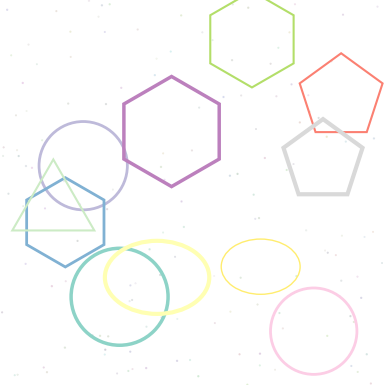[{"shape": "circle", "thickness": 2.5, "radius": 0.63, "center": [0.311, 0.229]}, {"shape": "oval", "thickness": 3, "radius": 0.68, "center": [0.408, 0.28]}, {"shape": "circle", "thickness": 2, "radius": 0.57, "center": [0.216, 0.57]}, {"shape": "pentagon", "thickness": 1.5, "radius": 0.57, "center": [0.886, 0.748]}, {"shape": "hexagon", "thickness": 2, "radius": 0.58, "center": [0.17, 0.423]}, {"shape": "hexagon", "thickness": 1.5, "radius": 0.62, "center": [0.654, 0.898]}, {"shape": "circle", "thickness": 2, "radius": 0.56, "center": [0.815, 0.14]}, {"shape": "pentagon", "thickness": 3, "radius": 0.54, "center": [0.839, 0.583]}, {"shape": "hexagon", "thickness": 2.5, "radius": 0.71, "center": [0.446, 0.658]}, {"shape": "triangle", "thickness": 1.5, "radius": 0.61, "center": [0.138, 0.463]}, {"shape": "oval", "thickness": 1, "radius": 0.51, "center": [0.677, 0.307]}]